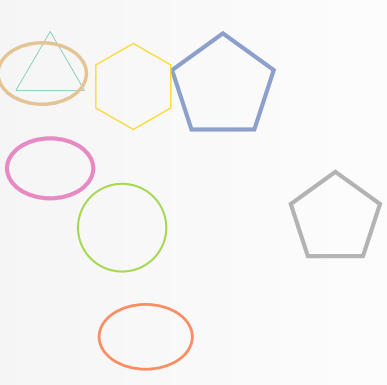[{"shape": "triangle", "thickness": 0.5, "radius": 0.51, "center": [0.13, 0.816]}, {"shape": "oval", "thickness": 2, "radius": 0.6, "center": [0.376, 0.125]}, {"shape": "pentagon", "thickness": 3, "radius": 0.69, "center": [0.575, 0.775]}, {"shape": "oval", "thickness": 3, "radius": 0.56, "center": [0.129, 0.563]}, {"shape": "circle", "thickness": 1.5, "radius": 0.57, "center": [0.315, 0.409]}, {"shape": "hexagon", "thickness": 1, "radius": 0.56, "center": [0.344, 0.775]}, {"shape": "oval", "thickness": 2.5, "radius": 0.57, "center": [0.109, 0.809]}, {"shape": "pentagon", "thickness": 3, "radius": 0.61, "center": [0.866, 0.433]}]